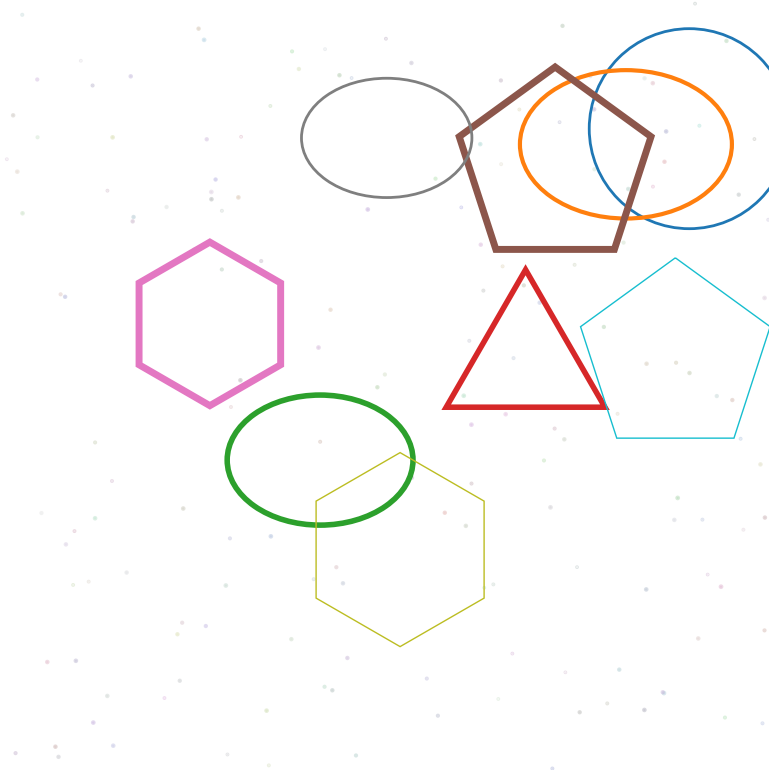[{"shape": "circle", "thickness": 1, "radius": 0.65, "center": [0.895, 0.833]}, {"shape": "oval", "thickness": 1.5, "radius": 0.69, "center": [0.813, 0.813]}, {"shape": "oval", "thickness": 2, "radius": 0.6, "center": [0.416, 0.402]}, {"shape": "triangle", "thickness": 2, "radius": 0.6, "center": [0.683, 0.531]}, {"shape": "pentagon", "thickness": 2.5, "radius": 0.65, "center": [0.721, 0.782]}, {"shape": "hexagon", "thickness": 2.5, "radius": 0.53, "center": [0.273, 0.579]}, {"shape": "oval", "thickness": 1, "radius": 0.55, "center": [0.502, 0.821]}, {"shape": "hexagon", "thickness": 0.5, "radius": 0.63, "center": [0.52, 0.286]}, {"shape": "pentagon", "thickness": 0.5, "radius": 0.65, "center": [0.877, 0.536]}]